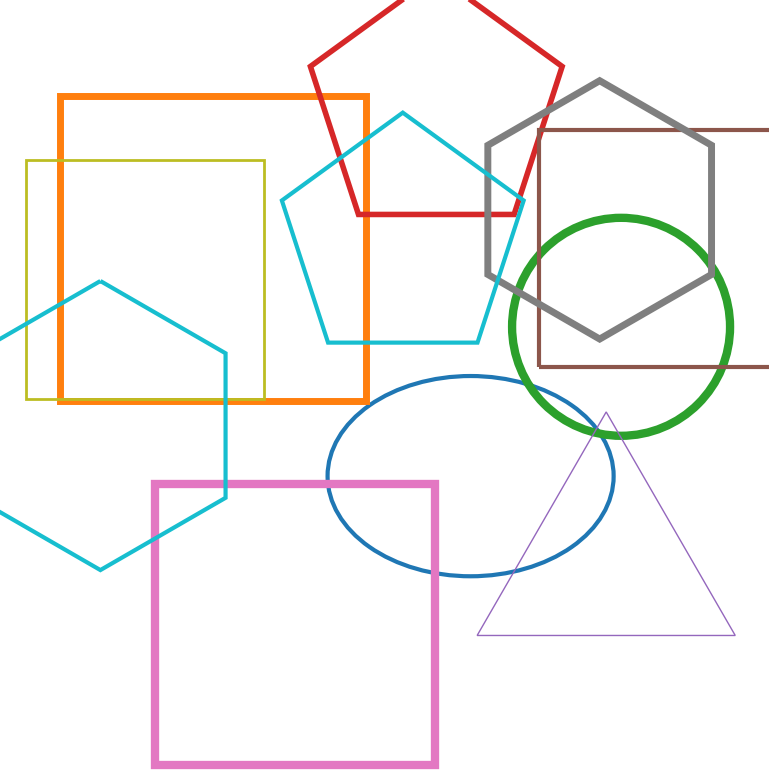[{"shape": "oval", "thickness": 1.5, "radius": 0.93, "center": [0.611, 0.382]}, {"shape": "square", "thickness": 2.5, "radius": 0.99, "center": [0.277, 0.677]}, {"shape": "circle", "thickness": 3, "radius": 0.71, "center": [0.807, 0.576]}, {"shape": "pentagon", "thickness": 2, "radius": 0.86, "center": [0.567, 0.861]}, {"shape": "triangle", "thickness": 0.5, "radius": 0.97, "center": [0.787, 0.271]}, {"shape": "square", "thickness": 1.5, "radius": 0.77, "center": [0.854, 0.677]}, {"shape": "square", "thickness": 3, "radius": 0.91, "center": [0.383, 0.189]}, {"shape": "hexagon", "thickness": 2.5, "radius": 0.84, "center": [0.779, 0.727]}, {"shape": "square", "thickness": 1, "radius": 0.77, "center": [0.188, 0.637]}, {"shape": "hexagon", "thickness": 1.5, "radius": 0.94, "center": [0.13, 0.447]}, {"shape": "pentagon", "thickness": 1.5, "radius": 0.83, "center": [0.523, 0.689]}]